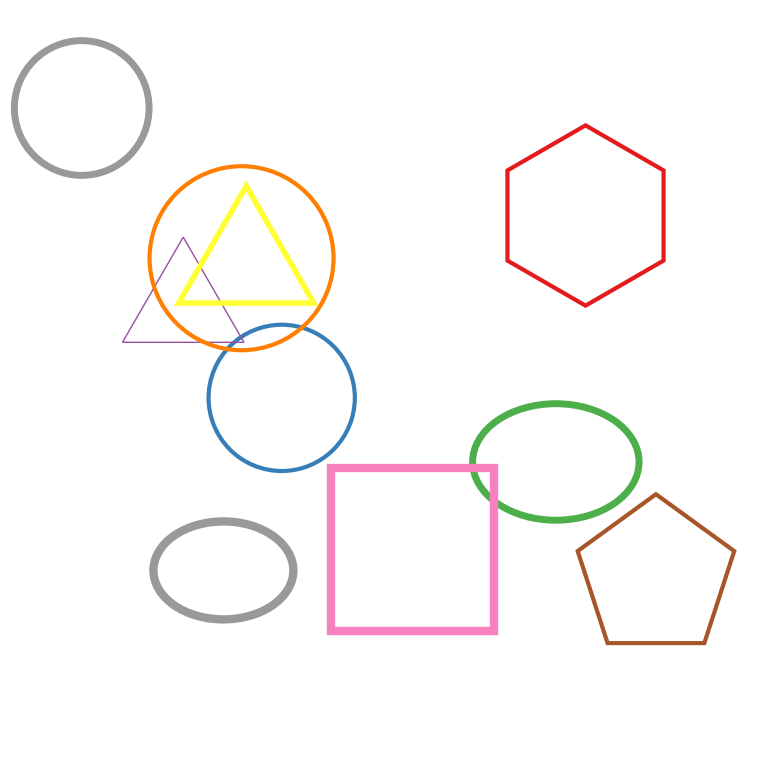[{"shape": "hexagon", "thickness": 1.5, "radius": 0.59, "center": [0.76, 0.72]}, {"shape": "circle", "thickness": 1.5, "radius": 0.47, "center": [0.366, 0.483]}, {"shape": "oval", "thickness": 2.5, "radius": 0.54, "center": [0.722, 0.4]}, {"shape": "triangle", "thickness": 0.5, "radius": 0.46, "center": [0.238, 0.601]}, {"shape": "circle", "thickness": 1.5, "radius": 0.6, "center": [0.314, 0.665]}, {"shape": "triangle", "thickness": 2, "radius": 0.51, "center": [0.32, 0.657]}, {"shape": "pentagon", "thickness": 1.5, "radius": 0.53, "center": [0.852, 0.251]}, {"shape": "square", "thickness": 3, "radius": 0.53, "center": [0.536, 0.286]}, {"shape": "circle", "thickness": 2.5, "radius": 0.44, "center": [0.106, 0.86]}, {"shape": "oval", "thickness": 3, "radius": 0.45, "center": [0.29, 0.259]}]